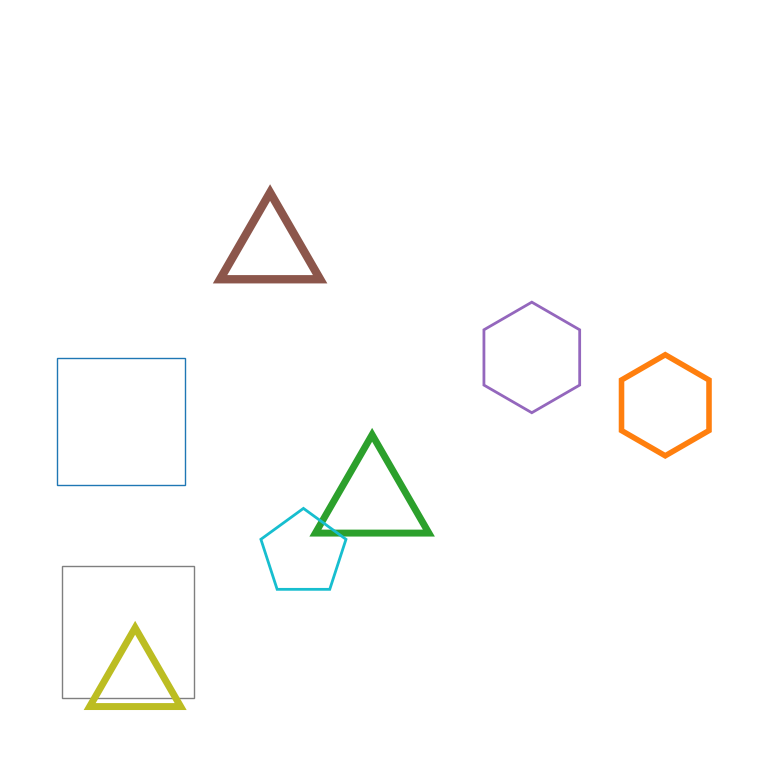[{"shape": "square", "thickness": 0.5, "radius": 0.41, "center": [0.157, 0.453]}, {"shape": "hexagon", "thickness": 2, "radius": 0.33, "center": [0.864, 0.474]}, {"shape": "triangle", "thickness": 2.5, "radius": 0.43, "center": [0.483, 0.35]}, {"shape": "hexagon", "thickness": 1, "radius": 0.36, "center": [0.691, 0.536]}, {"shape": "triangle", "thickness": 3, "radius": 0.38, "center": [0.351, 0.675]}, {"shape": "square", "thickness": 0.5, "radius": 0.43, "center": [0.167, 0.18]}, {"shape": "triangle", "thickness": 2.5, "radius": 0.34, "center": [0.176, 0.117]}, {"shape": "pentagon", "thickness": 1, "radius": 0.29, "center": [0.394, 0.282]}]